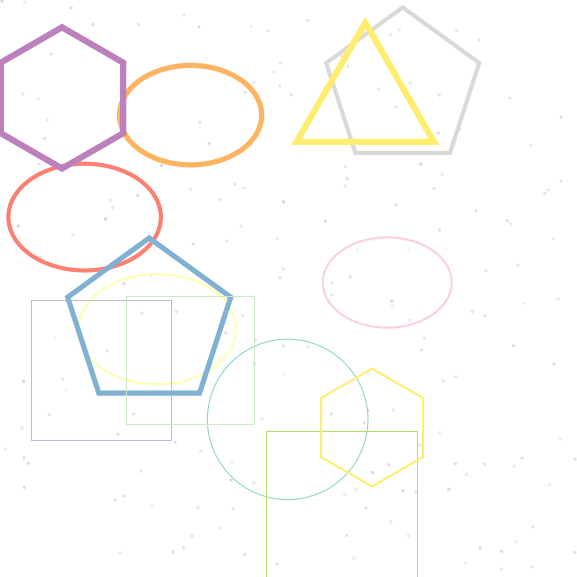[{"shape": "circle", "thickness": 0.5, "radius": 0.69, "center": [0.498, 0.273]}, {"shape": "oval", "thickness": 1, "radius": 0.68, "center": [0.272, 0.429]}, {"shape": "square", "thickness": 0.5, "radius": 0.6, "center": [0.175, 0.358]}, {"shape": "oval", "thickness": 2, "radius": 0.66, "center": [0.147, 0.623]}, {"shape": "pentagon", "thickness": 2.5, "radius": 0.74, "center": [0.258, 0.439]}, {"shape": "oval", "thickness": 2.5, "radius": 0.62, "center": [0.33, 0.8]}, {"shape": "square", "thickness": 0.5, "radius": 0.65, "center": [0.591, 0.123]}, {"shape": "oval", "thickness": 1, "radius": 0.56, "center": [0.671, 0.51]}, {"shape": "pentagon", "thickness": 2, "radius": 0.7, "center": [0.697, 0.847]}, {"shape": "hexagon", "thickness": 3, "radius": 0.61, "center": [0.107, 0.83]}, {"shape": "square", "thickness": 0.5, "radius": 0.55, "center": [0.329, 0.376]}, {"shape": "hexagon", "thickness": 1, "radius": 0.51, "center": [0.644, 0.259]}, {"shape": "triangle", "thickness": 3, "radius": 0.69, "center": [0.632, 0.822]}]